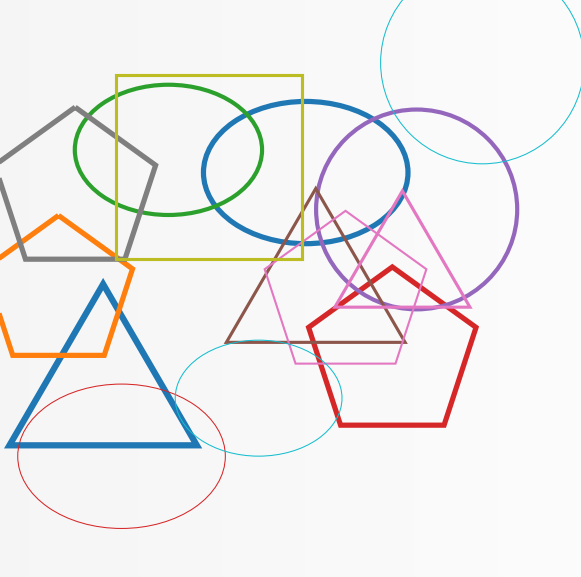[{"shape": "triangle", "thickness": 3, "radius": 0.93, "center": [0.177, 0.321]}, {"shape": "oval", "thickness": 2.5, "radius": 0.88, "center": [0.526, 0.7]}, {"shape": "pentagon", "thickness": 2.5, "radius": 0.67, "center": [0.101, 0.492]}, {"shape": "oval", "thickness": 2, "radius": 0.81, "center": [0.29, 0.74]}, {"shape": "oval", "thickness": 0.5, "radius": 0.89, "center": [0.209, 0.209]}, {"shape": "pentagon", "thickness": 2.5, "radius": 0.76, "center": [0.675, 0.385]}, {"shape": "circle", "thickness": 2, "radius": 0.86, "center": [0.717, 0.636]}, {"shape": "triangle", "thickness": 1.5, "radius": 0.89, "center": [0.543, 0.495]}, {"shape": "triangle", "thickness": 1.5, "radius": 0.67, "center": [0.692, 0.534]}, {"shape": "pentagon", "thickness": 1, "radius": 0.73, "center": [0.594, 0.488]}, {"shape": "pentagon", "thickness": 2.5, "radius": 0.73, "center": [0.129, 0.668]}, {"shape": "square", "thickness": 1.5, "radius": 0.8, "center": [0.359, 0.71]}, {"shape": "circle", "thickness": 0.5, "radius": 0.88, "center": [0.83, 0.891]}, {"shape": "oval", "thickness": 0.5, "radius": 0.72, "center": [0.445, 0.31]}]